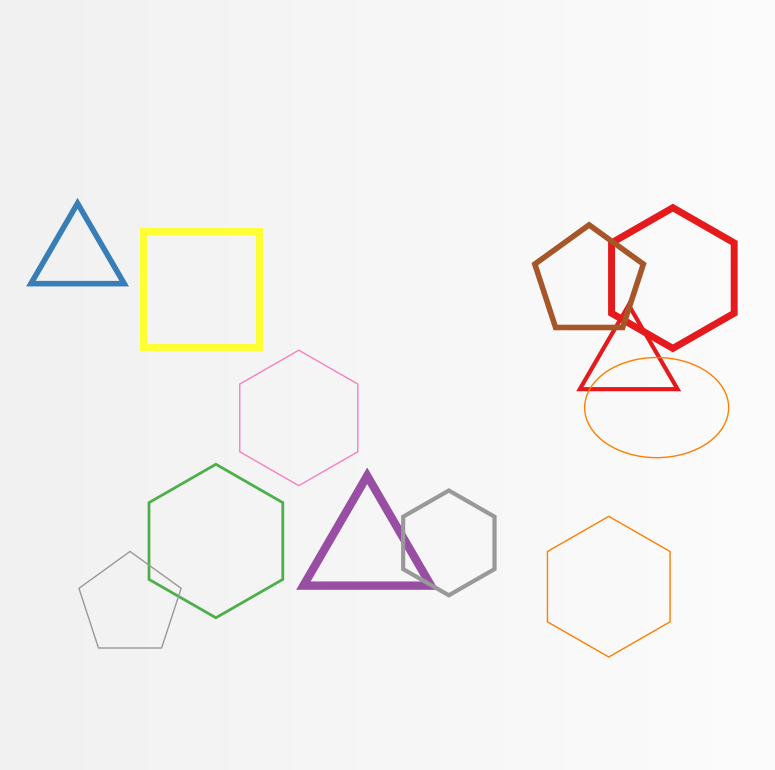[{"shape": "triangle", "thickness": 1.5, "radius": 0.36, "center": [0.811, 0.531]}, {"shape": "hexagon", "thickness": 2.5, "radius": 0.46, "center": [0.868, 0.639]}, {"shape": "triangle", "thickness": 2, "radius": 0.35, "center": [0.1, 0.666]}, {"shape": "hexagon", "thickness": 1, "radius": 0.5, "center": [0.279, 0.297]}, {"shape": "triangle", "thickness": 3, "radius": 0.48, "center": [0.474, 0.287]}, {"shape": "oval", "thickness": 0.5, "radius": 0.46, "center": [0.847, 0.471]}, {"shape": "hexagon", "thickness": 0.5, "radius": 0.46, "center": [0.785, 0.238]}, {"shape": "square", "thickness": 2.5, "radius": 0.38, "center": [0.26, 0.624]}, {"shape": "pentagon", "thickness": 2, "radius": 0.37, "center": [0.76, 0.634]}, {"shape": "hexagon", "thickness": 0.5, "radius": 0.44, "center": [0.386, 0.457]}, {"shape": "pentagon", "thickness": 0.5, "radius": 0.35, "center": [0.168, 0.215]}, {"shape": "hexagon", "thickness": 1.5, "radius": 0.34, "center": [0.579, 0.295]}]